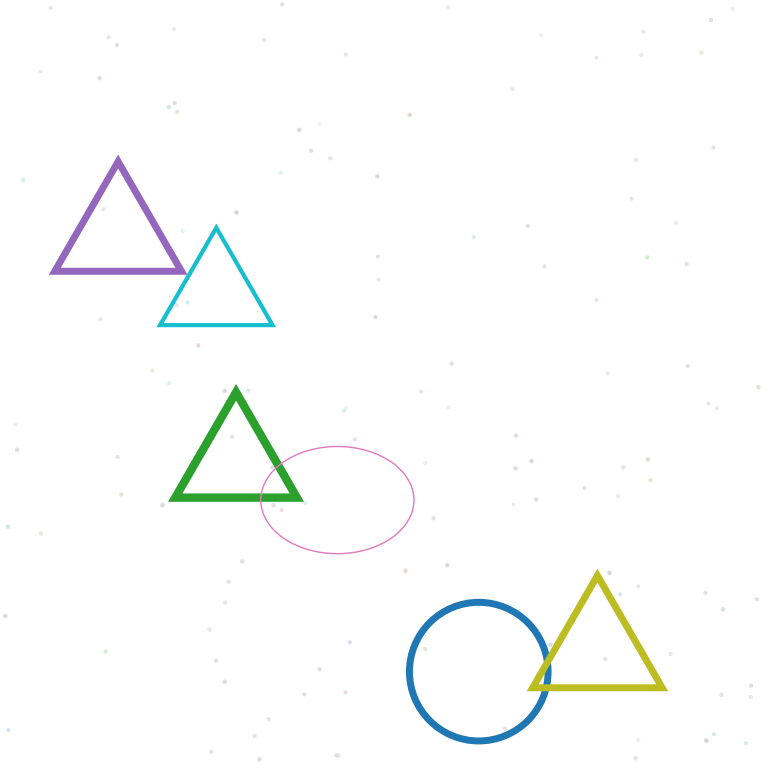[{"shape": "circle", "thickness": 2.5, "radius": 0.45, "center": [0.622, 0.128]}, {"shape": "triangle", "thickness": 3, "radius": 0.46, "center": [0.307, 0.399]}, {"shape": "triangle", "thickness": 2.5, "radius": 0.47, "center": [0.153, 0.695]}, {"shape": "oval", "thickness": 0.5, "radius": 0.5, "center": [0.438, 0.351]}, {"shape": "triangle", "thickness": 2.5, "radius": 0.49, "center": [0.776, 0.155]}, {"shape": "triangle", "thickness": 1.5, "radius": 0.42, "center": [0.281, 0.62]}]